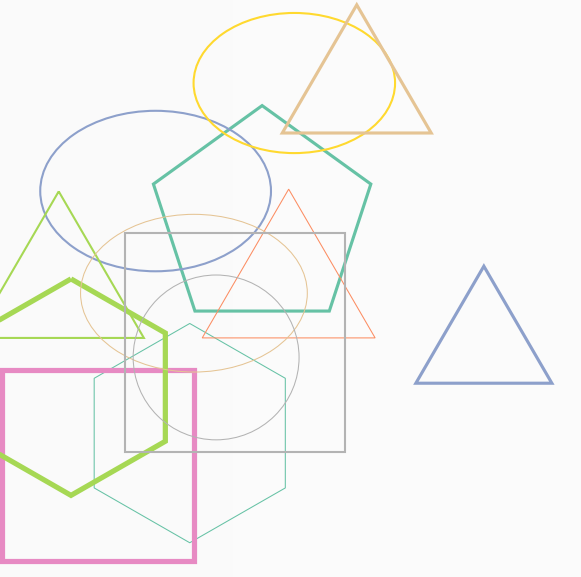[{"shape": "hexagon", "thickness": 0.5, "radius": 0.95, "center": [0.326, 0.249]}, {"shape": "pentagon", "thickness": 1.5, "radius": 0.98, "center": [0.451, 0.62]}, {"shape": "triangle", "thickness": 0.5, "radius": 0.86, "center": [0.497, 0.5]}, {"shape": "triangle", "thickness": 1.5, "radius": 0.68, "center": [0.832, 0.403]}, {"shape": "oval", "thickness": 1, "radius": 0.99, "center": [0.268, 0.668]}, {"shape": "square", "thickness": 2.5, "radius": 0.83, "center": [0.168, 0.193]}, {"shape": "triangle", "thickness": 1, "radius": 0.85, "center": [0.101, 0.499]}, {"shape": "hexagon", "thickness": 2.5, "radius": 0.94, "center": [0.122, 0.329]}, {"shape": "oval", "thickness": 1, "radius": 0.87, "center": [0.506, 0.855]}, {"shape": "triangle", "thickness": 1.5, "radius": 0.74, "center": [0.614, 0.843]}, {"shape": "oval", "thickness": 0.5, "radius": 0.98, "center": [0.334, 0.491]}, {"shape": "circle", "thickness": 0.5, "radius": 0.71, "center": [0.372, 0.38]}, {"shape": "square", "thickness": 1, "radius": 0.95, "center": [0.404, 0.406]}]